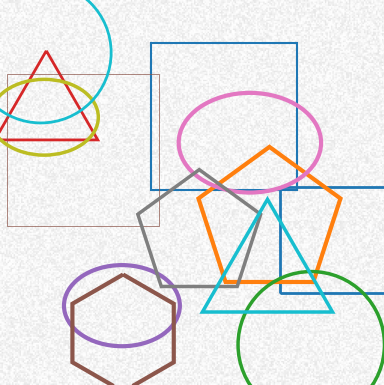[{"shape": "square", "thickness": 2, "radius": 0.69, "center": [0.864, 0.376]}, {"shape": "square", "thickness": 1.5, "radius": 0.95, "center": [0.583, 0.698]}, {"shape": "pentagon", "thickness": 3, "radius": 0.97, "center": [0.7, 0.424]}, {"shape": "circle", "thickness": 2.5, "radius": 0.95, "center": [0.808, 0.105]}, {"shape": "triangle", "thickness": 2, "radius": 0.77, "center": [0.12, 0.714]}, {"shape": "oval", "thickness": 3, "radius": 0.75, "center": [0.317, 0.206]}, {"shape": "square", "thickness": 0.5, "radius": 0.98, "center": [0.216, 0.61]}, {"shape": "hexagon", "thickness": 3, "radius": 0.76, "center": [0.32, 0.135]}, {"shape": "oval", "thickness": 3, "radius": 0.92, "center": [0.649, 0.629]}, {"shape": "pentagon", "thickness": 2.5, "radius": 0.84, "center": [0.518, 0.392]}, {"shape": "oval", "thickness": 2.5, "radius": 0.7, "center": [0.115, 0.695]}, {"shape": "circle", "thickness": 2, "radius": 0.91, "center": [0.106, 0.863]}, {"shape": "triangle", "thickness": 2.5, "radius": 0.98, "center": [0.695, 0.287]}]